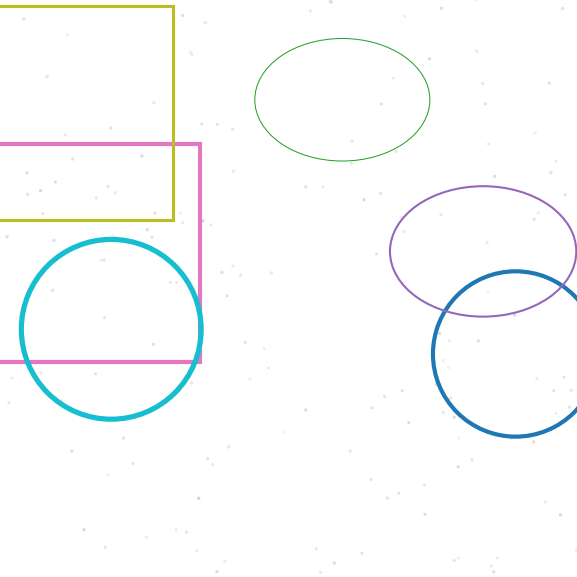[{"shape": "circle", "thickness": 2, "radius": 0.72, "center": [0.893, 0.386]}, {"shape": "oval", "thickness": 0.5, "radius": 0.76, "center": [0.593, 0.826]}, {"shape": "oval", "thickness": 1, "radius": 0.81, "center": [0.837, 0.564]}, {"shape": "square", "thickness": 2, "radius": 0.94, "center": [0.157, 0.561]}, {"shape": "square", "thickness": 1.5, "radius": 0.93, "center": [0.114, 0.803]}, {"shape": "circle", "thickness": 2.5, "radius": 0.78, "center": [0.193, 0.429]}]